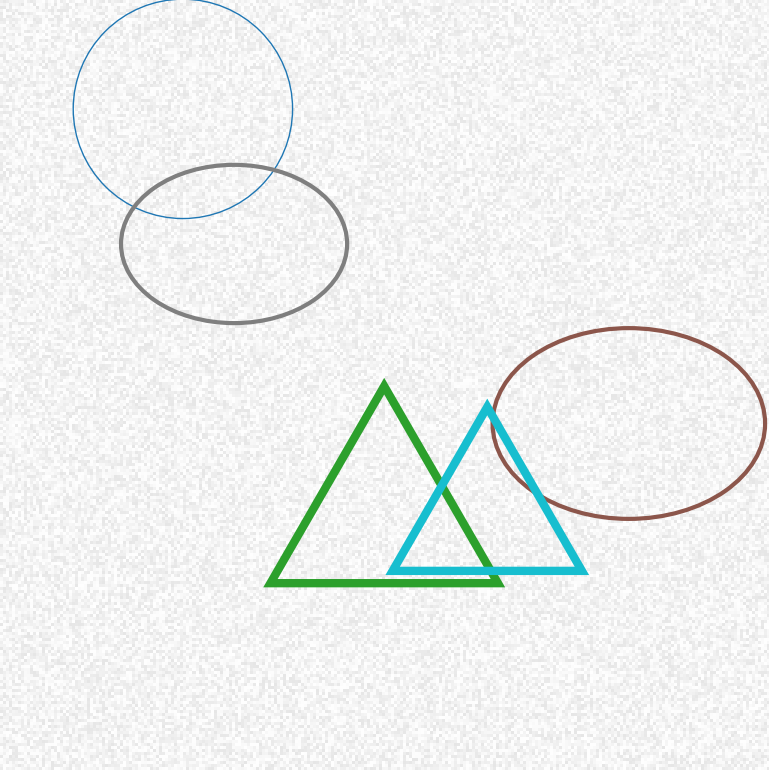[{"shape": "circle", "thickness": 0.5, "radius": 0.71, "center": [0.238, 0.859]}, {"shape": "triangle", "thickness": 3, "radius": 0.85, "center": [0.499, 0.328]}, {"shape": "oval", "thickness": 1.5, "radius": 0.88, "center": [0.817, 0.45]}, {"shape": "oval", "thickness": 1.5, "radius": 0.73, "center": [0.304, 0.683]}, {"shape": "triangle", "thickness": 3, "radius": 0.71, "center": [0.633, 0.33]}]